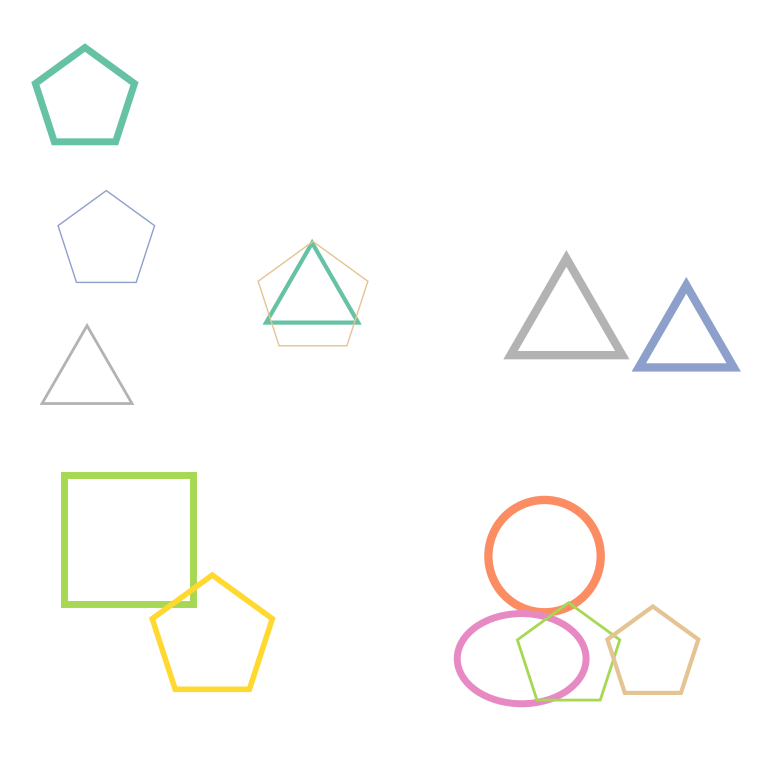[{"shape": "pentagon", "thickness": 2.5, "radius": 0.34, "center": [0.11, 0.871]}, {"shape": "triangle", "thickness": 1.5, "radius": 0.35, "center": [0.405, 0.616]}, {"shape": "circle", "thickness": 3, "radius": 0.36, "center": [0.707, 0.278]}, {"shape": "pentagon", "thickness": 0.5, "radius": 0.33, "center": [0.138, 0.687]}, {"shape": "triangle", "thickness": 3, "radius": 0.36, "center": [0.891, 0.558]}, {"shape": "oval", "thickness": 2.5, "radius": 0.42, "center": [0.677, 0.145]}, {"shape": "pentagon", "thickness": 1, "radius": 0.35, "center": [0.738, 0.147]}, {"shape": "square", "thickness": 2.5, "radius": 0.42, "center": [0.167, 0.3]}, {"shape": "pentagon", "thickness": 2, "radius": 0.41, "center": [0.276, 0.171]}, {"shape": "pentagon", "thickness": 0.5, "radius": 0.37, "center": [0.406, 0.612]}, {"shape": "pentagon", "thickness": 1.5, "radius": 0.31, "center": [0.848, 0.15]}, {"shape": "triangle", "thickness": 3, "radius": 0.42, "center": [0.736, 0.581]}, {"shape": "triangle", "thickness": 1, "radius": 0.34, "center": [0.113, 0.51]}]